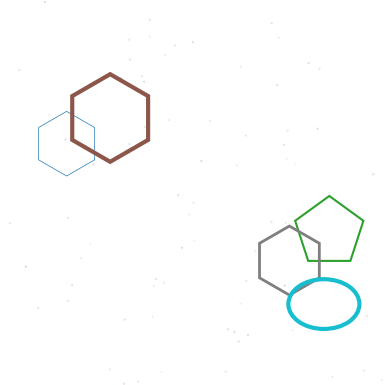[{"shape": "hexagon", "thickness": 0.5, "radius": 0.42, "center": [0.173, 0.627]}, {"shape": "pentagon", "thickness": 1.5, "radius": 0.47, "center": [0.855, 0.398]}, {"shape": "hexagon", "thickness": 3, "radius": 0.57, "center": [0.286, 0.694]}, {"shape": "hexagon", "thickness": 2, "radius": 0.45, "center": [0.752, 0.323]}, {"shape": "oval", "thickness": 3, "radius": 0.46, "center": [0.841, 0.21]}]